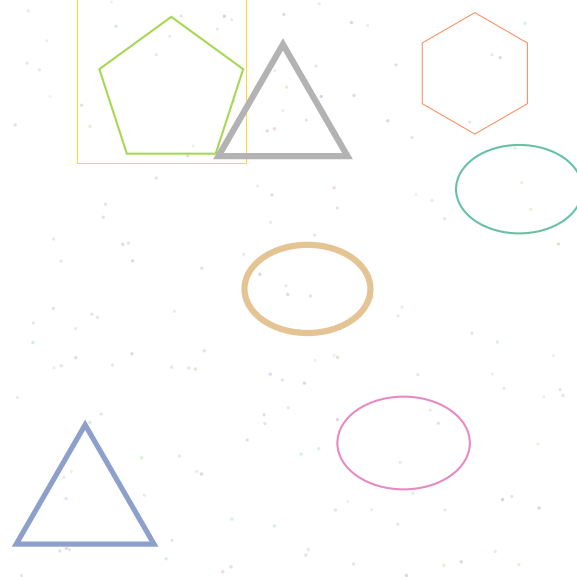[{"shape": "oval", "thickness": 1, "radius": 0.55, "center": [0.899, 0.672]}, {"shape": "hexagon", "thickness": 0.5, "radius": 0.53, "center": [0.822, 0.872]}, {"shape": "triangle", "thickness": 2.5, "radius": 0.69, "center": [0.147, 0.126]}, {"shape": "oval", "thickness": 1, "radius": 0.57, "center": [0.699, 0.232]}, {"shape": "pentagon", "thickness": 1, "radius": 0.65, "center": [0.297, 0.839]}, {"shape": "square", "thickness": 0.5, "radius": 0.73, "center": [0.28, 0.863]}, {"shape": "oval", "thickness": 3, "radius": 0.55, "center": [0.532, 0.499]}, {"shape": "triangle", "thickness": 3, "radius": 0.64, "center": [0.49, 0.793]}]